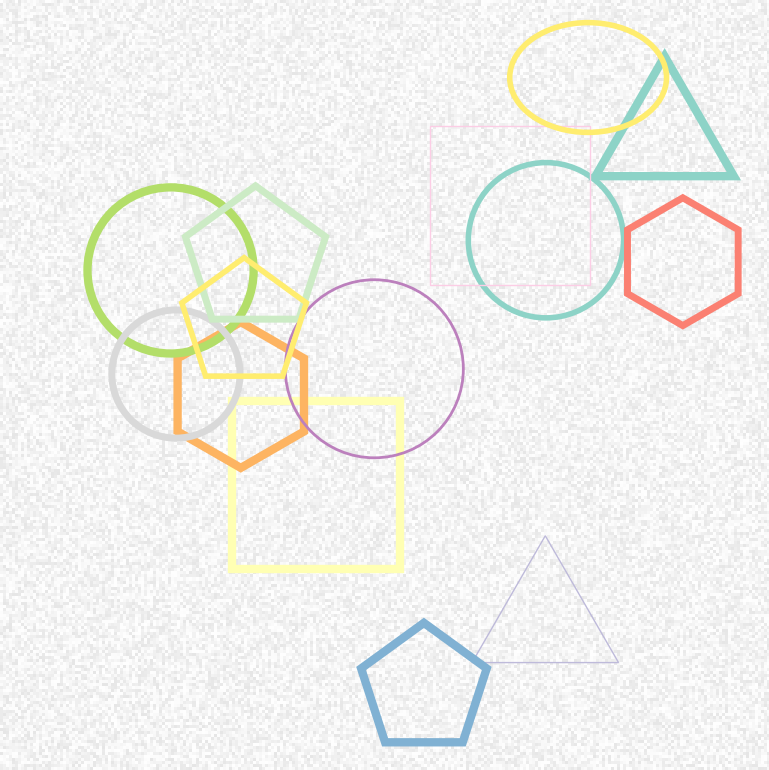[{"shape": "triangle", "thickness": 3, "radius": 0.52, "center": [0.863, 0.823]}, {"shape": "circle", "thickness": 2, "radius": 0.5, "center": [0.709, 0.688]}, {"shape": "square", "thickness": 3, "radius": 0.54, "center": [0.411, 0.37]}, {"shape": "triangle", "thickness": 0.5, "radius": 0.55, "center": [0.708, 0.194]}, {"shape": "hexagon", "thickness": 2.5, "radius": 0.41, "center": [0.887, 0.66]}, {"shape": "pentagon", "thickness": 3, "radius": 0.43, "center": [0.551, 0.105]}, {"shape": "hexagon", "thickness": 3, "radius": 0.47, "center": [0.313, 0.487]}, {"shape": "circle", "thickness": 3, "radius": 0.54, "center": [0.222, 0.649]}, {"shape": "square", "thickness": 0.5, "radius": 0.52, "center": [0.662, 0.733]}, {"shape": "circle", "thickness": 2.5, "radius": 0.42, "center": [0.228, 0.514]}, {"shape": "circle", "thickness": 1, "radius": 0.58, "center": [0.486, 0.521]}, {"shape": "pentagon", "thickness": 2.5, "radius": 0.48, "center": [0.332, 0.663]}, {"shape": "pentagon", "thickness": 2, "radius": 0.43, "center": [0.317, 0.58]}, {"shape": "oval", "thickness": 2, "radius": 0.51, "center": [0.764, 0.899]}]